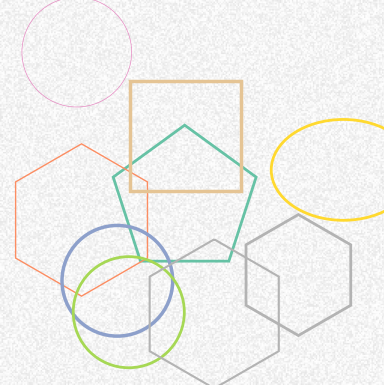[{"shape": "pentagon", "thickness": 2, "radius": 0.98, "center": [0.48, 0.48]}, {"shape": "hexagon", "thickness": 1, "radius": 0.99, "center": [0.212, 0.429]}, {"shape": "circle", "thickness": 2.5, "radius": 0.72, "center": [0.305, 0.271]}, {"shape": "circle", "thickness": 0.5, "radius": 0.71, "center": [0.199, 0.865]}, {"shape": "circle", "thickness": 2, "radius": 0.72, "center": [0.334, 0.189]}, {"shape": "oval", "thickness": 2, "radius": 0.94, "center": [0.892, 0.559]}, {"shape": "square", "thickness": 2.5, "radius": 0.72, "center": [0.482, 0.647]}, {"shape": "hexagon", "thickness": 1.5, "radius": 0.97, "center": [0.556, 0.185]}, {"shape": "hexagon", "thickness": 2, "radius": 0.79, "center": [0.775, 0.286]}]